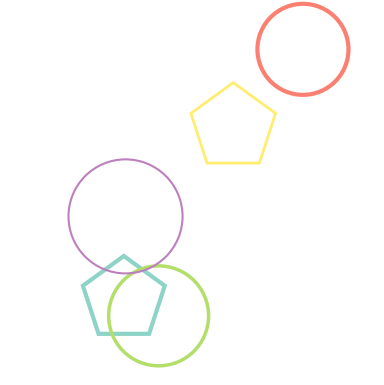[{"shape": "pentagon", "thickness": 3, "radius": 0.56, "center": [0.322, 0.223]}, {"shape": "circle", "thickness": 3, "radius": 0.59, "center": [0.787, 0.872]}, {"shape": "circle", "thickness": 2.5, "radius": 0.65, "center": [0.412, 0.18]}, {"shape": "circle", "thickness": 1.5, "radius": 0.74, "center": [0.326, 0.438]}, {"shape": "pentagon", "thickness": 2, "radius": 0.58, "center": [0.606, 0.67]}]